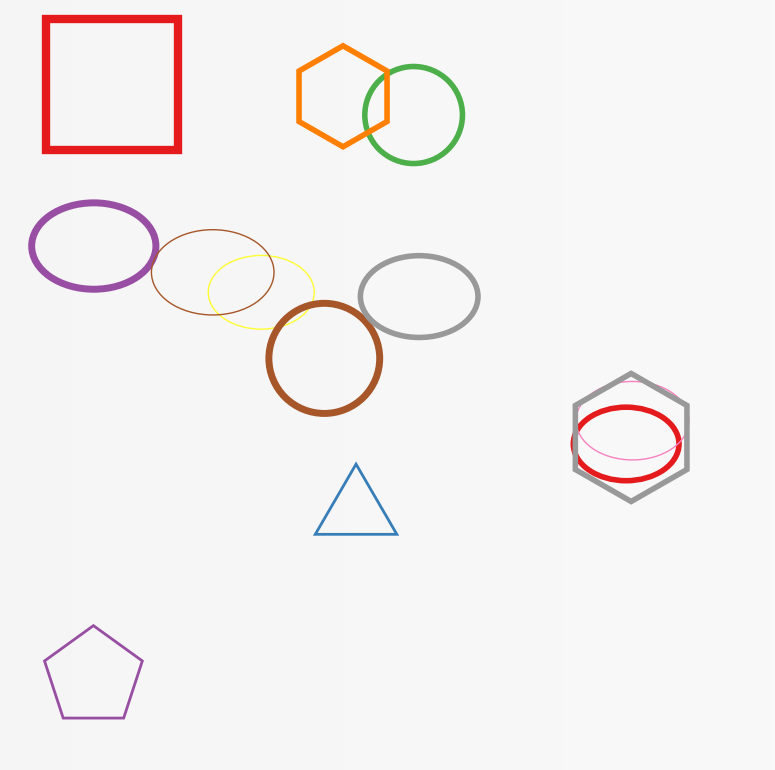[{"shape": "square", "thickness": 3, "radius": 0.43, "center": [0.144, 0.891]}, {"shape": "oval", "thickness": 2, "radius": 0.34, "center": [0.808, 0.423]}, {"shape": "triangle", "thickness": 1, "radius": 0.3, "center": [0.459, 0.336]}, {"shape": "circle", "thickness": 2, "radius": 0.32, "center": [0.534, 0.851]}, {"shape": "oval", "thickness": 2.5, "radius": 0.4, "center": [0.121, 0.68]}, {"shape": "pentagon", "thickness": 1, "radius": 0.33, "center": [0.121, 0.121]}, {"shape": "hexagon", "thickness": 2, "radius": 0.33, "center": [0.443, 0.875]}, {"shape": "oval", "thickness": 0.5, "radius": 0.34, "center": [0.337, 0.62]}, {"shape": "circle", "thickness": 2.5, "radius": 0.36, "center": [0.418, 0.535]}, {"shape": "oval", "thickness": 0.5, "radius": 0.4, "center": [0.274, 0.646]}, {"shape": "oval", "thickness": 0.5, "radius": 0.36, "center": [0.816, 0.454]}, {"shape": "oval", "thickness": 2, "radius": 0.38, "center": [0.541, 0.615]}, {"shape": "hexagon", "thickness": 2, "radius": 0.42, "center": [0.814, 0.432]}]